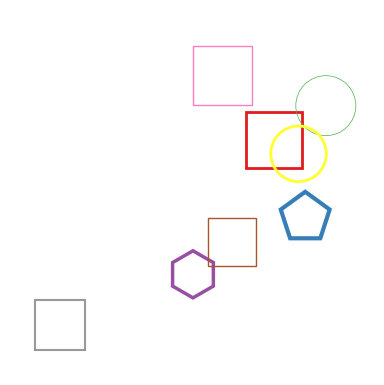[{"shape": "square", "thickness": 2, "radius": 0.36, "center": [0.712, 0.637]}, {"shape": "pentagon", "thickness": 3, "radius": 0.33, "center": [0.793, 0.435]}, {"shape": "circle", "thickness": 0.5, "radius": 0.39, "center": [0.846, 0.725]}, {"shape": "hexagon", "thickness": 2.5, "radius": 0.31, "center": [0.501, 0.287]}, {"shape": "circle", "thickness": 2, "radius": 0.36, "center": [0.775, 0.601]}, {"shape": "square", "thickness": 1, "radius": 0.32, "center": [0.603, 0.371]}, {"shape": "square", "thickness": 1, "radius": 0.38, "center": [0.578, 0.803]}, {"shape": "square", "thickness": 1.5, "radius": 0.33, "center": [0.155, 0.155]}]